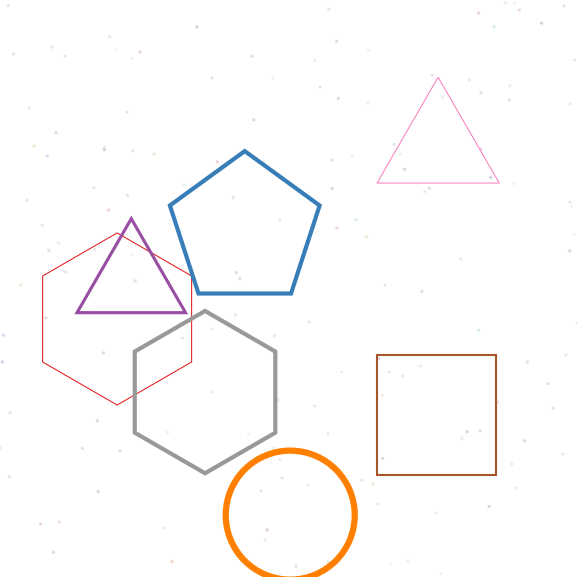[{"shape": "hexagon", "thickness": 0.5, "radius": 0.74, "center": [0.203, 0.447]}, {"shape": "pentagon", "thickness": 2, "radius": 0.68, "center": [0.424, 0.601]}, {"shape": "triangle", "thickness": 1.5, "radius": 0.54, "center": [0.227, 0.512]}, {"shape": "circle", "thickness": 3, "radius": 0.56, "center": [0.503, 0.107]}, {"shape": "square", "thickness": 1, "radius": 0.52, "center": [0.756, 0.281]}, {"shape": "triangle", "thickness": 0.5, "radius": 0.61, "center": [0.759, 0.743]}, {"shape": "hexagon", "thickness": 2, "radius": 0.7, "center": [0.355, 0.32]}]